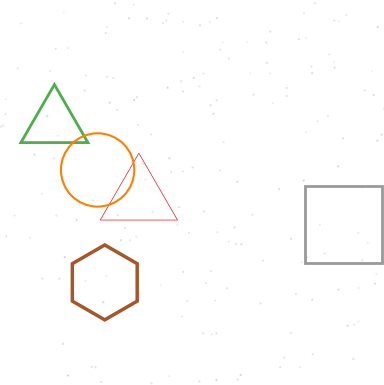[{"shape": "triangle", "thickness": 0.5, "radius": 0.58, "center": [0.361, 0.486]}, {"shape": "triangle", "thickness": 2, "radius": 0.5, "center": [0.141, 0.68]}, {"shape": "circle", "thickness": 1.5, "radius": 0.48, "center": [0.254, 0.559]}, {"shape": "hexagon", "thickness": 2.5, "radius": 0.49, "center": [0.272, 0.266]}, {"shape": "square", "thickness": 2, "radius": 0.5, "center": [0.893, 0.416]}]